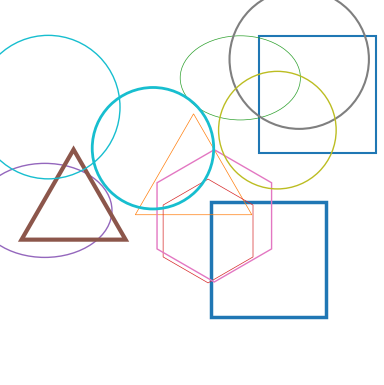[{"shape": "square", "thickness": 2.5, "radius": 0.75, "center": [0.697, 0.325]}, {"shape": "square", "thickness": 1.5, "radius": 0.76, "center": [0.825, 0.755]}, {"shape": "triangle", "thickness": 0.5, "radius": 0.87, "center": [0.503, 0.53]}, {"shape": "oval", "thickness": 0.5, "radius": 0.78, "center": [0.624, 0.798]}, {"shape": "hexagon", "thickness": 0.5, "radius": 0.67, "center": [0.54, 0.4]}, {"shape": "oval", "thickness": 1, "radius": 0.87, "center": [0.116, 0.454]}, {"shape": "triangle", "thickness": 3, "radius": 0.78, "center": [0.191, 0.456]}, {"shape": "hexagon", "thickness": 1, "radius": 0.86, "center": [0.557, 0.439]}, {"shape": "circle", "thickness": 1.5, "radius": 0.91, "center": [0.777, 0.846]}, {"shape": "circle", "thickness": 1, "radius": 0.76, "center": [0.72, 0.662]}, {"shape": "circle", "thickness": 1, "radius": 0.93, "center": [0.125, 0.722]}, {"shape": "circle", "thickness": 2, "radius": 0.79, "center": [0.397, 0.615]}]